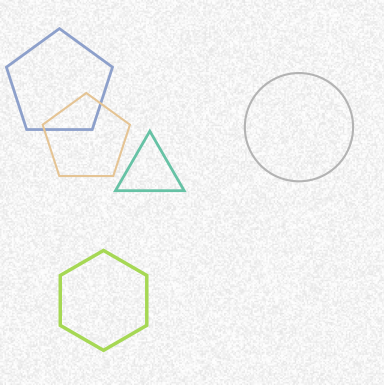[{"shape": "triangle", "thickness": 2, "radius": 0.52, "center": [0.389, 0.556]}, {"shape": "pentagon", "thickness": 2, "radius": 0.72, "center": [0.154, 0.781]}, {"shape": "hexagon", "thickness": 2.5, "radius": 0.65, "center": [0.269, 0.22]}, {"shape": "pentagon", "thickness": 1.5, "radius": 0.6, "center": [0.224, 0.639]}, {"shape": "circle", "thickness": 1.5, "radius": 0.7, "center": [0.777, 0.67]}]